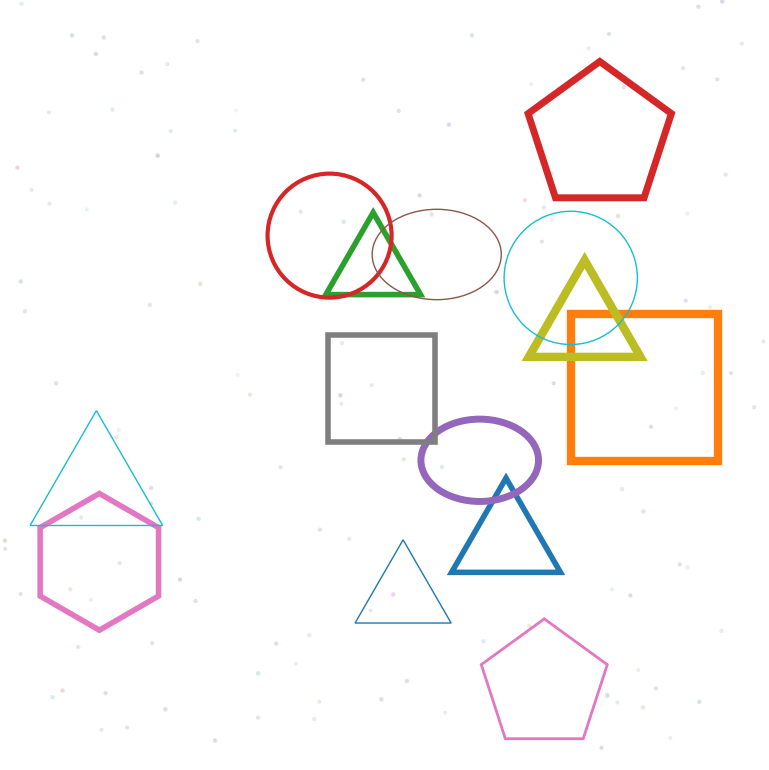[{"shape": "triangle", "thickness": 2, "radius": 0.41, "center": [0.657, 0.297]}, {"shape": "triangle", "thickness": 0.5, "radius": 0.36, "center": [0.523, 0.227]}, {"shape": "square", "thickness": 3, "radius": 0.48, "center": [0.837, 0.497]}, {"shape": "triangle", "thickness": 2, "radius": 0.36, "center": [0.485, 0.653]}, {"shape": "circle", "thickness": 1.5, "radius": 0.4, "center": [0.428, 0.694]}, {"shape": "pentagon", "thickness": 2.5, "radius": 0.49, "center": [0.779, 0.822]}, {"shape": "oval", "thickness": 2.5, "radius": 0.38, "center": [0.623, 0.402]}, {"shape": "oval", "thickness": 0.5, "radius": 0.42, "center": [0.567, 0.67]}, {"shape": "pentagon", "thickness": 1, "radius": 0.43, "center": [0.707, 0.11]}, {"shape": "hexagon", "thickness": 2, "radius": 0.44, "center": [0.129, 0.27]}, {"shape": "square", "thickness": 2, "radius": 0.35, "center": [0.496, 0.495]}, {"shape": "triangle", "thickness": 3, "radius": 0.42, "center": [0.759, 0.578]}, {"shape": "triangle", "thickness": 0.5, "radius": 0.5, "center": [0.125, 0.367]}, {"shape": "circle", "thickness": 0.5, "radius": 0.43, "center": [0.741, 0.639]}]